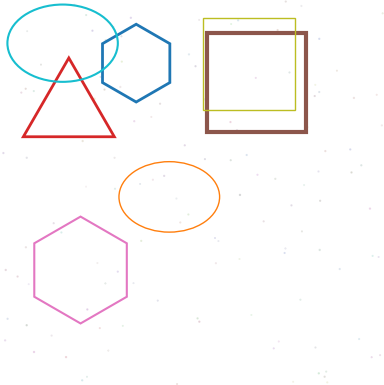[{"shape": "hexagon", "thickness": 2, "radius": 0.5, "center": [0.354, 0.836]}, {"shape": "oval", "thickness": 1, "radius": 0.65, "center": [0.44, 0.489]}, {"shape": "triangle", "thickness": 2, "radius": 0.68, "center": [0.179, 0.713]}, {"shape": "square", "thickness": 3, "radius": 0.64, "center": [0.667, 0.785]}, {"shape": "hexagon", "thickness": 1.5, "radius": 0.69, "center": [0.209, 0.299]}, {"shape": "square", "thickness": 1, "radius": 0.59, "center": [0.647, 0.833]}, {"shape": "oval", "thickness": 1.5, "radius": 0.72, "center": [0.163, 0.888]}]